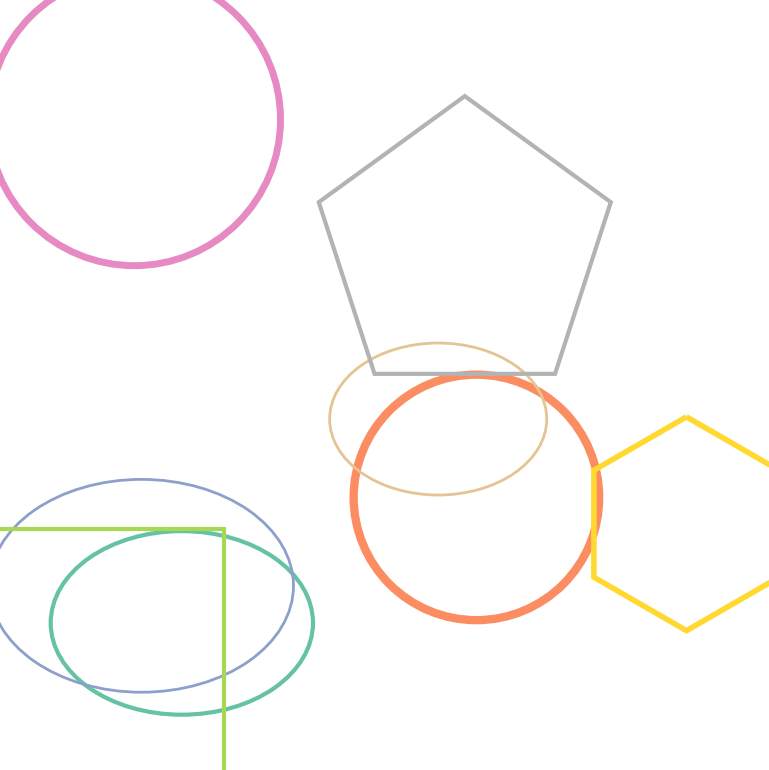[{"shape": "oval", "thickness": 1.5, "radius": 0.85, "center": [0.236, 0.191]}, {"shape": "circle", "thickness": 3, "radius": 0.8, "center": [0.619, 0.354]}, {"shape": "oval", "thickness": 1, "radius": 0.99, "center": [0.184, 0.239]}, {"shape": "circle", "thickness": 2.5, "radius": 0.95, "center": [0.174, 0.845]}, {"shape": "square", "thickness": 1.5, "radius": 0.79, "center": [0.133, 0.156]}, {"shape": "hexagon", "thickness": 2, "radius": 0.69, "center": [0.892, 0.32]}, {"shape": "oval", "thickness": 1, "radius": 0.7, "center": [0.569, 0.456]}, {"shape": "pentagon", "thickness": 1.5, "radius": 1.0, "center": [0.604, 0.676]}]